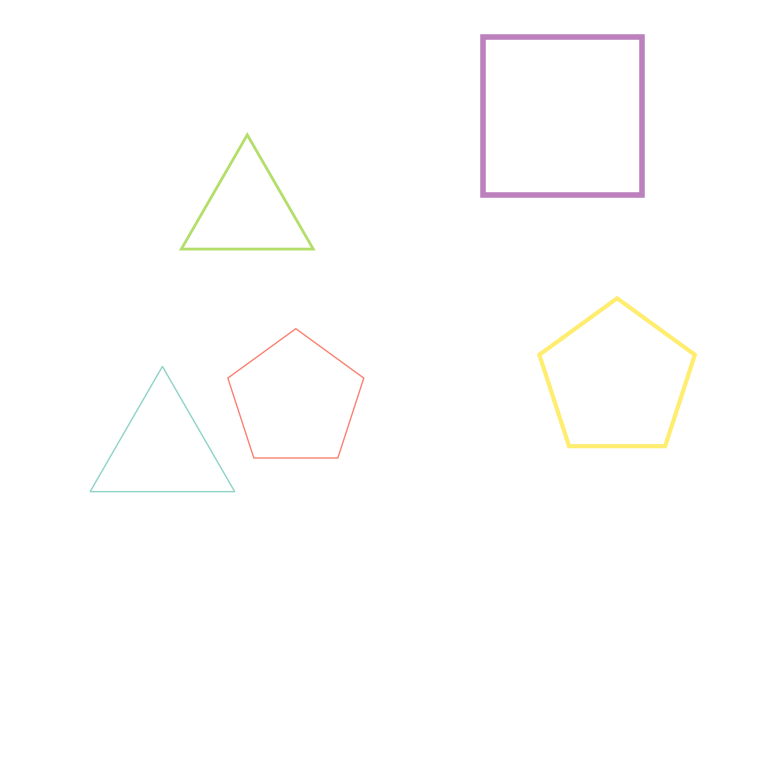[{"shape": "triangle", "thickness": 0.5, "radius": 0.54, "center": [0.211, 0.416]}, {"shape": "pentagon", "thickness": 0.5, "radius": 0.46, "center": [0.384, 0.48]}, {"shape": "triangle", "thickness": 1, "radius": 0.49, "center": [0.321, 0.726]}, {"shape": "square", "thickness": 2, "radius": 0.51, "center": [0.731, 0.85]}, {"shape": "pentagon", "thickness": 1.5, "radius": 0.53, "center": [0.801, 0.506]}]